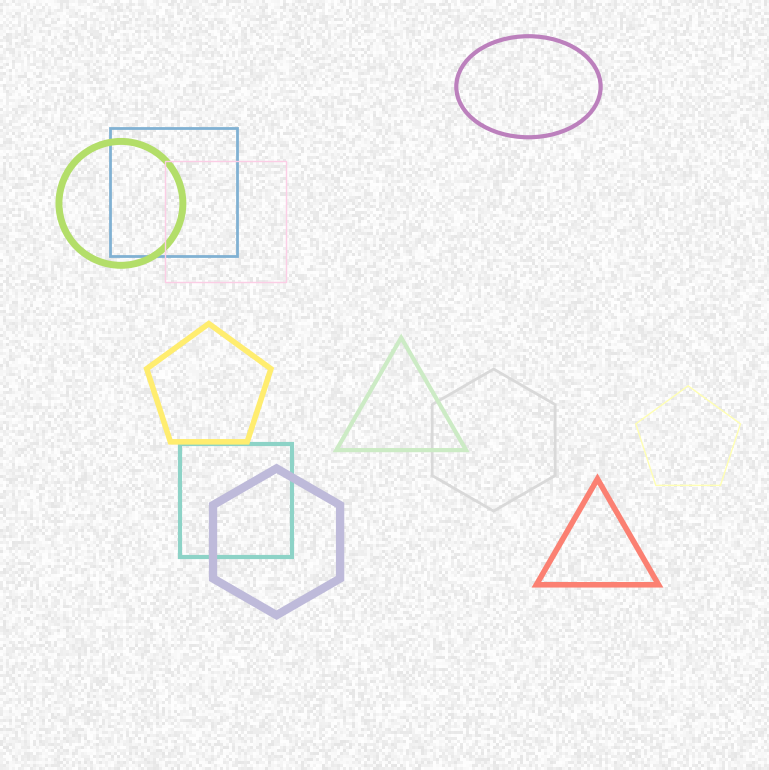[{"shape": "square", "thickness": 1.5, "radius": 0.37, "center": [0.306, 0.35]}, {"shape": "pentagon", "thickness": 0.5, "radius": 0.36, "center": [0.894, 0.427]}, {"shape": "hexagon", "thickness": 3, "radius": 0.48, "center": [0.359, 0.296]}, {"shape": "triangle", "thickness": 2, "radius": 0.46, "center": [0.776, 0.286]}, {"shape": "square", "thickness": 1, "radius": 0.41, "center": [0.225, 0.75]}, {"shape": "circle", "thickness": 2.5, "radius": 0.4, "center": [0.157, 0.736]}, {"shape": "square", "thickness": 0.5, "radius": 0.39, "center": [0.293, 0.712]}, {"shape": "hexagon", "thickness": 1, "radius": 0.46, "center": [0.641, 0.428]}, {"shape": "oval", "thickness": 1.5, "radius": 0.47, "center": [0.686, 0.887]}, {"shape": "triangle", "thickness": 1.5, "radius": 0.49, "center": [0.521, 0.464]}, {"shape": "pentagon", "thickness": 2, "radius": 0.42, "center": [0.271, 0.495]}]